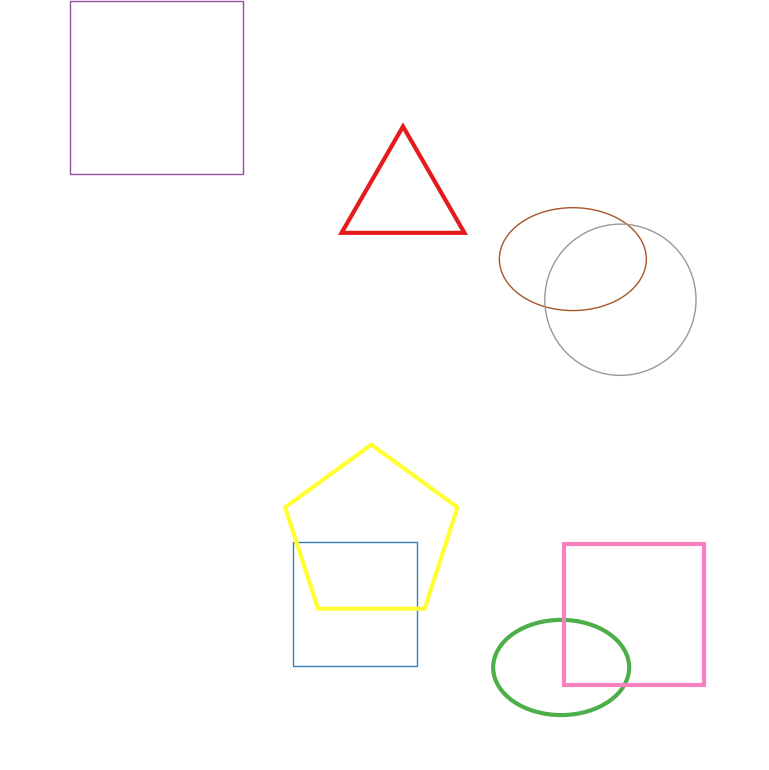[{"shape": "triangle", "thickness": 1.5, "radius": 0.46, "center": [0.523, 0.744]}, {"shape": "square", "thickness": 0.5, "radius": 0.4, "center": [0.461, 0.216]}, {"shape": "oval", "thickness": 1.5, "radius": 0.44, "center": [0.729, 0.133]}, {"shape": "square", "thickness": 0.5, "radius": 0.56, "center": [0.203, 0.886]}, {"shape": "pentagon", "thickness": 1.5, "radius": 0.59, "center": [0.482, 0.305]}, {"shape": "oval", "thickness": 0.5, "radius": 0.48, "center": [0.744, 0.663]}, {"shape": "square", "thickness": 1.5, "radius": 0.46, "center": [0.823, 0.202]}, {"shape": "circle", "thickness": 0.5, "radius": 0.49, "center": [0.806, 0.611]}]